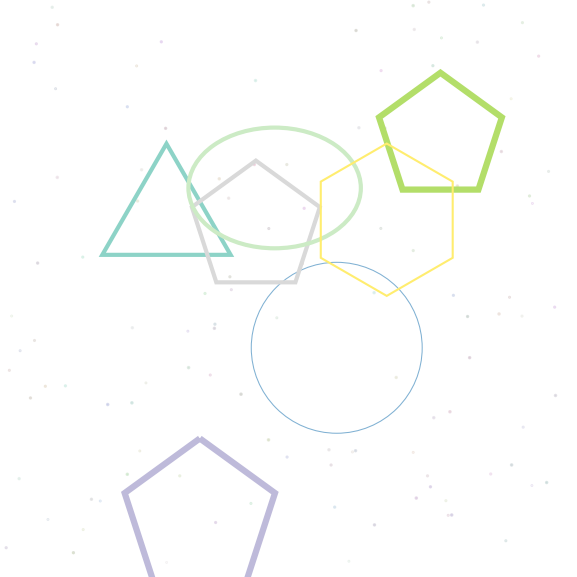[{"shape": "triangle", "thickness": 2, "radius": 0.64, "center": [0.288, 0.622]}, {"shape": "pentagon", "thickness": 3, "radius": 0.68, "center": [0.346, 0.103]}, {"shape": "circle", "thickness": 0.5, "radius": 0.74, "center": [0.583, 0.397]}, {"shape": "pentagon", "thickness": 3, "radius": 0.56, "center": [0.763, 0.761]}, {"shape": "pentagon", "thickness": 2, "radius": 0.58, "center": [0.443, 0.605]}, {"shape": "oval", "thickness": 2, "radius": 0.75, "center": [0.476, 0.674]}, {"shape": "hexagon", "thickness": 1, "radius": 0.66, "center": [0.67, 0.619]}]